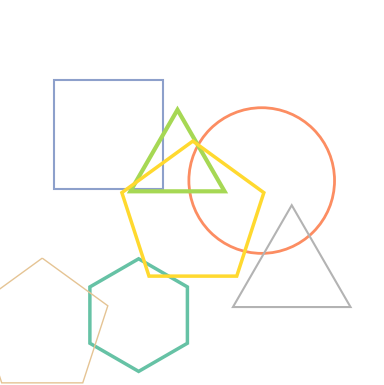[{"shape": "hexagon", "thickness": 2.5, "radius": 0.73, "center": [0.36, 0.182]}, {"shape": "circle", "thickness": 2, "radius": 0.95, "center": [0.68, 0.531]}, {"shape": "square", "thickness": 1.5, "radius": 0.71, "center": [0.281, 0.651]}, {"shape": "triangle", "thickness": 3, "radius": 0.71, "center": [0.461, 0.574]}, {"shape": "pentagon", "thickness": 2.5, "radius": 0.97, "center": [0.501, 0.44]}, {"shape": "pentagon", "thickness": 1, "radius": 0.9, "center": [0.11, 0.15]}, {"shape": "triangle", "thickness": 1.5, "radius": 0.88, "center": [0.758, 0.291]}]